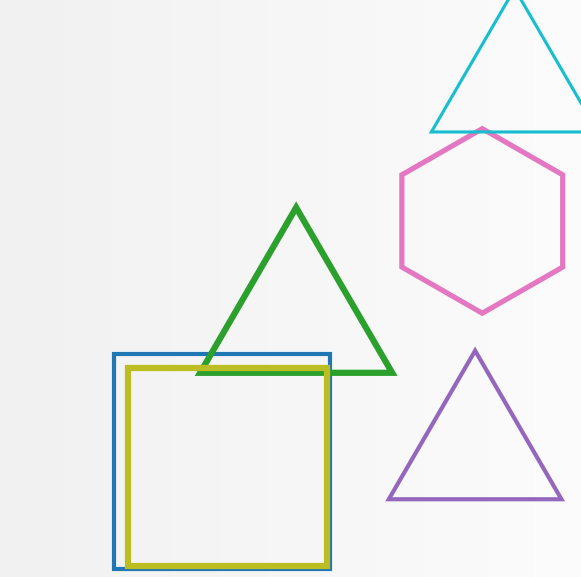[{"shape": "square", "thickness": 2, "radius": 0.93, "center": [0.382, 0.201]}, {"shape": "triangle", "thickness": 3, "radius": 0.95, "center": [0.51, 0.449]}, {"shape": "triangle", "thickness": 2, "radius": 0.86, "center": [0.817, 0.22]}, {"shape": "hexagon", "thickness": 2.5, "radius": 0.8, "center": [0.83, 0.617]}, {"shape": "square", "thickness": 3, "radius": 0.86, "center": [0.392, 0.19]}, {"shape": "triangle", "thickness": 1.5, "radius": 0.83, "center": [0.885, 0.853]}]